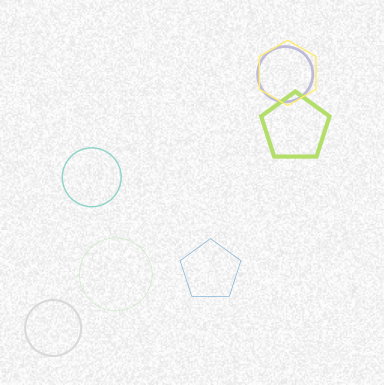[{"shape": "circle", "thickness": 1, "radius": 0.38, "center": [0.238, 0.539]}, {"shape": "circle", "thickness": 2, "radius": 0.36, "center": [0.741, 0.807]}, {"shape": "pentagon", "thickness": 0.5, "radius": 0.42, "center": [0.547, 0.297]}, {"shape": "pentagon", "thickness": 3, "radius": 0.47, "center": [0.767, 0.669]}, {"shape": "circle", "thickness": 1.5, "radius": 0.36, "center": [0.138, 0.148]}, {"shape": "circle", "thickness": 0.5, "radius": 0.47, "center": [0.301, 0.287]}, {"shape": "hexagon", "thickness": 1, "radius": 0.42, "center": [0.747, 0.811]}]